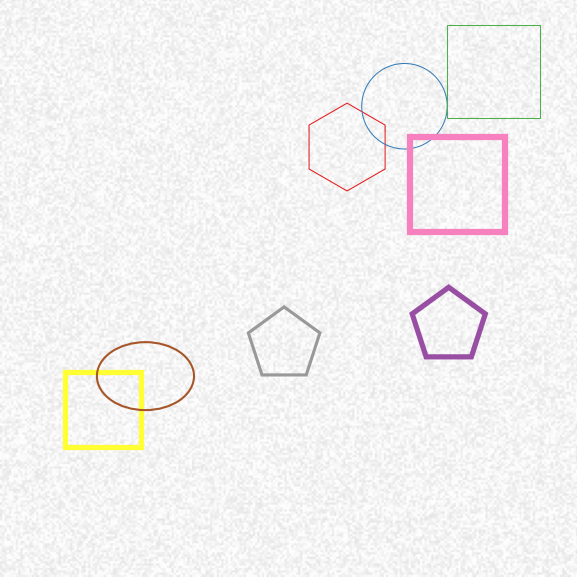[{"shape": "hexagon", "thickness": 0.5, "radius": 0.38, "center": [0.601, 0.745]}, {"shape": "circle", "thickness": 0.5, "radius": 0.37, "center": [0.7, 0.815]}, {"shape": "square", "thickness": 0.5, "radius": 0.4, "center": [0.855, 0.875]}, {"shape": "pentagon", "thickness": 2.5, "radius": 0.33, "center": [0.777, 0.435]}, {"shape": "square", "thickness": 2.5, "radius": 0.33, "center": [0.178, 0.29]}, {"shape": "oval", "thickness": 1, "radius": 0.42, "center": [0.252, 0.348]}, {"shape": "square", "thickness": 3, "radius": 0.41, "center": [0.792, 0.68]}, {"shape": "pentagon", "thickness": 1.5, "radius": 0.33, "center": [0.492, 0.403]}]